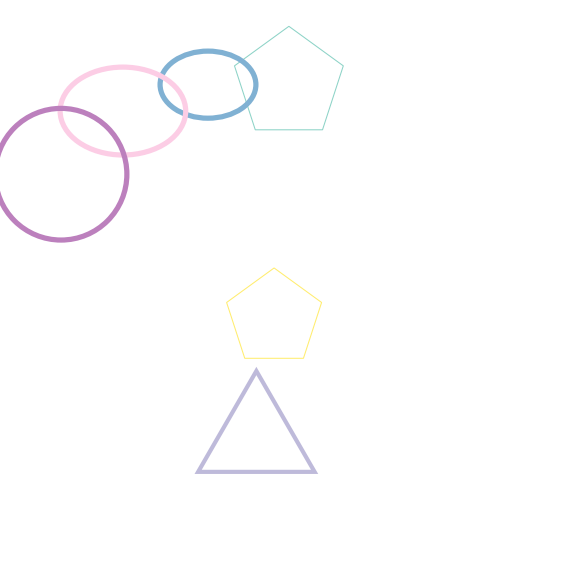[{"shape": "pentagon", "thickness": 0.5, "radius": 0.5, "center": [0.5, 0.855]}, {"shape": "triangle", "thickness": 2, "radius": 0.58, "center": [0.444, 0.24]}, {"shape": "oval", "thickness": 2.5, "radius": 0.41, "center": [0.36, 0.853]}, {"shape": "oval", "thickness": 2.5, "radius": 0.54, "center": [0.213, 0.807]}, {"shape": "circle", "thickness": 2.5, "radius": 0.57, "center": [0.106, 0.697]}, {"shape": "pentagon", "thickness": 0.5, "radius": 0.43, "center": [0.475, 0.449]}]